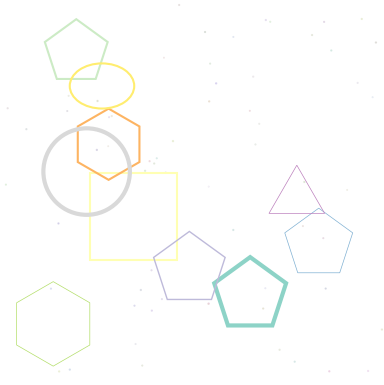[{"shape": "pentagon", "thickness": 3, "radius": 0.49, "center": [0.65, 0.234]}, {"shape": "square", "thickness": 1.5, "radius": 0.57, "center": [0.347, 0.438]}, {"shape": "pentagon", "thickness": 1, "radius": 0.49, "center": [0.492, 0.301]}, {"shape": "pentagon", "thickness": 0.5, "radius": 0.46, "center": [0.828, 0.367]}, {"shape": "hexagon", "thickness": 1.5, "radius": 0.46, "center": [0.282, 0.625]}, {"shape": "hexagon", "thickness": 0.5, "radius": 0.55, "center": [0.138, 0.159]}, {"shape": "circle", "thickness": 3, "radius": 0.56, "center": [0.225, 0.554]}, {"shape": "triangle", "thickness": 0.5, "radius": 0.42, "center": [0.771, 0.487]}, {"shape": "pentagon", "thickness": 1.5, "radius": 0.43, "center": [0.198, 0.864]}, {"shape": "oval", "thickness": 1.5, "radius": 0.42, "center": [0.265, 0.777]}]